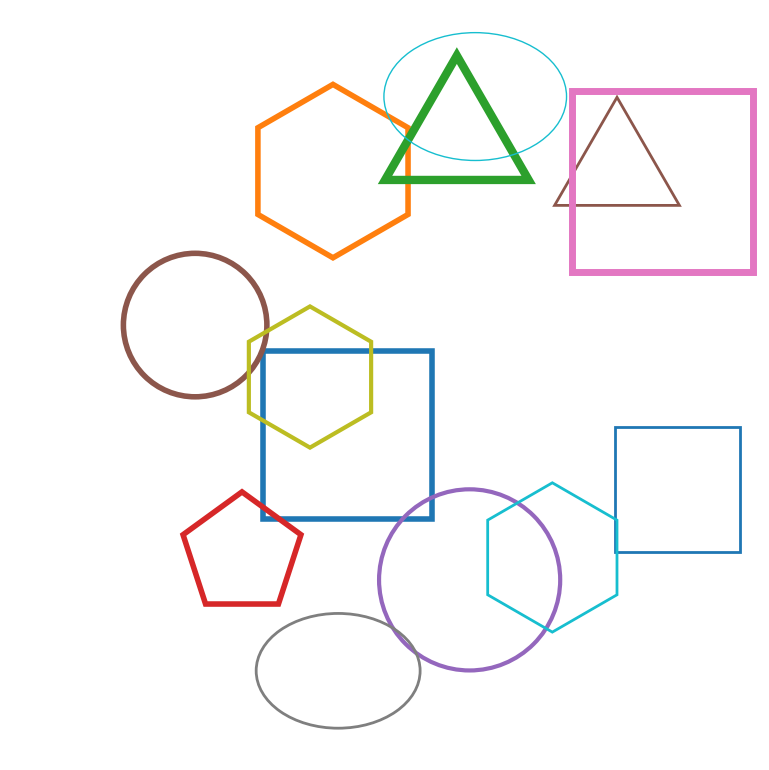[{"shape": "square", "thickness": 2, "radius": 0.55, "center": [0.451, 0.435]}, {"shape": "square", "thickness": 1, "radius": 0.41, "center": [0.88, 0.364]}, {"shape": "hexagon", "thickness": 2, "radius": 0.56, "center": [0.432, 0.778]}, {"shape": "triangle", "thickness": 3, "radius": 0.54, "center": [0.593, 0.82]}, {"shape": "pentagon", "thickness": 2, "radius": 0.4, "center": [0.314, 0.281]}, {"shape": "circle", "thickness": 1.5, "radius": 0.59, "center": [0.61, 0.247]}, {"shape": "triangle", "thickness": 1, "radius": 0.47, "center": [0.801, 0.78]}, {"shape": "circle", "thickness": 2, "radius": 0.47, "center": [0.253, 0.578]}, {"shape": "square", "thickness": 2.5, "radius": 0.59, "center": [0.86, 0.764]}, {"shape": "oval", "thickness": 1, "radius": 0.53, "center": [0.439, 0.129]}, {"shape": "hexagon", "thickness": 1.5, "radius": 0.46, "center": [0.403, 0.51]}, {"shape": "oval", "thickness": 0.5, "radius": 0.59, "center": [0.617, 0.875]}, {"shape": "hexagon", "thickness": 1, "radius": 0.48, "center": [0.717, 0.276]}]